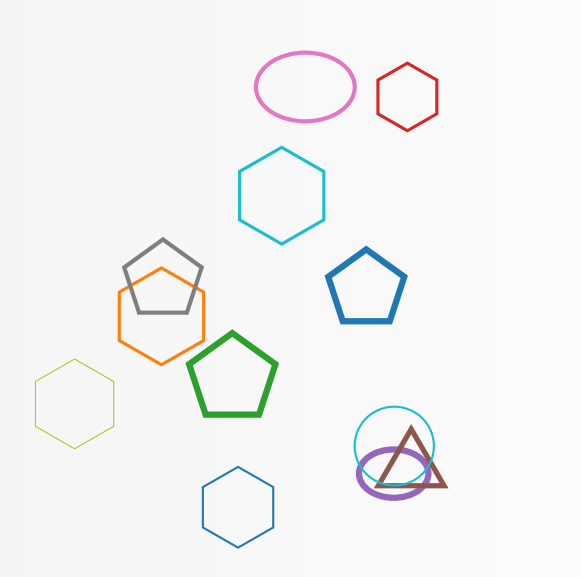[{"shape": "hexagon", "thickness": 1, "radius": 0.35, "center": [0.41, 0.121]}, {"shape": "pentagon", "thickness": 3, "radius": 0.34, "center": [0.63, 0.498]}, {"shape": "hexagon", "thickness": 1.5, "radius": 0.42, "center": [0.278, 0.451]}, {"shape": "pentagon", "thickness": 3, "radius": 0.39, "center": [0.4, 0.344]}, {"shape": "hexagon", "thickness": 1.5, "radius": 0.29, "center": [0.701, 0.831]}, {"shape": "oval", "thickness": 3, "radius": 0.3, "center": [0.677, 0.179]}, {"shape": "triangle", "thickness": 2.5, "radius": 0.33, "center": [0.707, 0.191]}, {"shape": "oval", "thickness": 2, "radius": 0.42, "center": [0.525, 0.849]}, {"shape": "pentagon", "thickness": 2, "radius": 0.35, "center": [0.28, 0.514]}, {"shape": "hexagon", "thickness": 0.5, "radius": 0.39, "center": [0.128, 0.3]}, {"shape": "circle", "thickness": 1, "radius": 0.34, "center": [0.678, 0.227]}, {"shape": "hexagon", "thickness": 1.5, "radius": 0.42, "center": [0.485, 0.66]}]